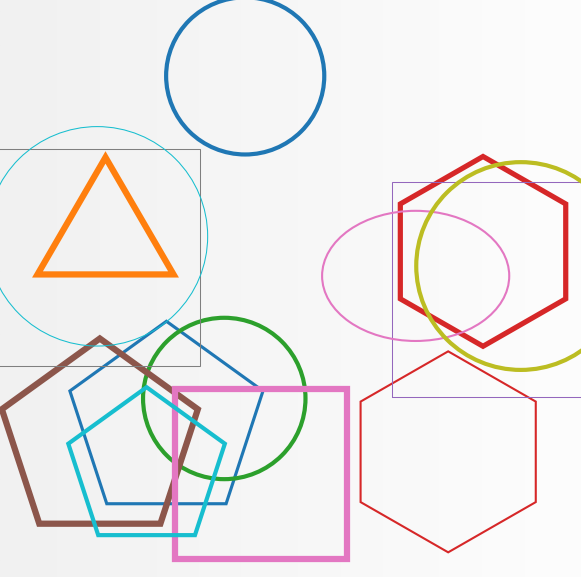[{"shape": "circle", "thickness": 2, "radius": 0.68, "center": [0.422, 0.868]}, {"shape": "pentagon", "thickness": 1.5, "radius": 0.87, "center": [0.286, 0.268]}, {"shape": "triangle", "thickness": 3, "radius": 0.68, "center": [0.182, 0.591]}, {"shape": "circle", "thickness": 2, "radius": 0.7, "center": [0.386, 0.309]}, {"shape": "hexagon", "thickness": 1, "radius": 0.87, "center": [0.771, 0.217]}, {"shape": "hexagon", "thickness": 2.5, "radius": 0.82, "center": [0.831, 0.564]}, {"shape": "square", "thickness": 0.5, "radius": 0.93, "center": [0.861, 0.498]}, {"shape": "pentagon", "thickness": 3, "radius": 0.89, "center": [0.172, 0.236]}, {"shape": "square", "thickness": 3, "radius": 0.74, "center": [0.449, 0.179]}, {"shape": "oval", "thickness": 1, "radius": 0.8, "center": [0.715, 0.521]}, {"shape": "square", "thickness": 0.5, "radius": 0.94, "center": [0.155, 0.553]}, {"shape": "circle", "thickness": 2, "radius": 0.9, "center": [0.896, 0.538]}, {"shape": "pentagon", "thickness": 2, "radius": 0.71, "center": [0.252, 0.187]}, {"shape": "circle", "thickness": 0.5, "radius": 0.95, "center": [0.167, 0.59]}]